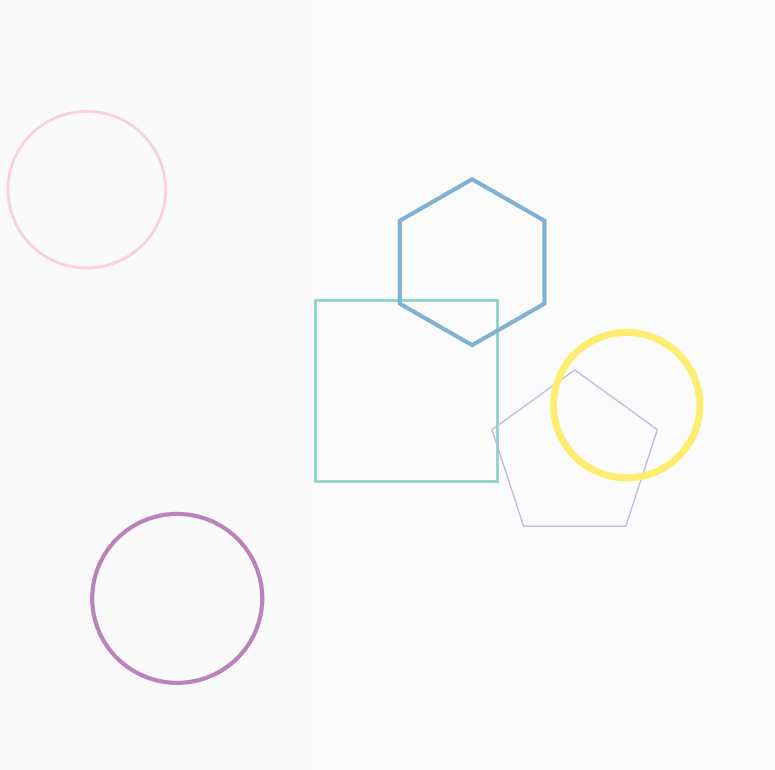[{"shape": "square", "thickness": 1, "radius": 0.59, "center": [0.524, 0.493]}, {"shape": "pentagon", "thickness": 0.5, "radius": 0.56, "center": [0.742, 0.407]}, {"shape": "hexagon", "thickness": 1.5, "radius": 0.54, "center": [0.609, 0.66]}, {"shape": "circle", "thickness": 1, "radius": 0.51, "center": [0.112, 0.754]}, {"shape": "circle", "thickness": 1.5, "radius": 0.55, "center": [0.229, 0.223]}, {"shape": "circle", "thickness": 2.5, "radius": 0.47, "center": [0.809, 0.474]}]